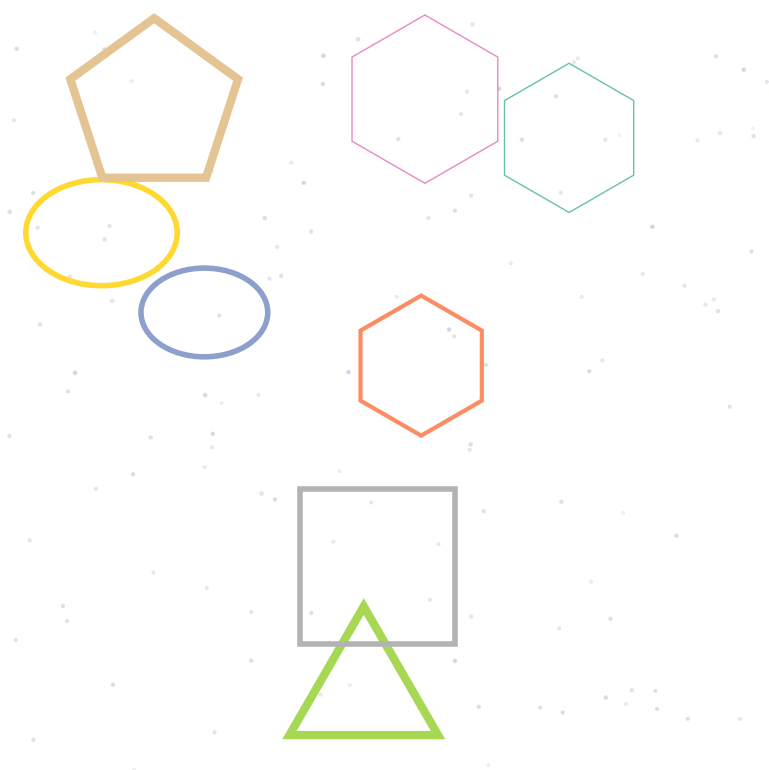[{"shape": "hexagon", "thickness": 0.5, "radius": 0.48, "center": [0.739, 0.821]}, {"shape": "hexagon", "thickness": 1.5, "radius": 0.45, "center": [0.547, 0.525]}, {"shape": "oval", "thickness": 2, "radius": 0.41, "center": [0.265, 0.594]}, {"shape": "hexagon", "thickness": 0.5, "radius": 0.55, "center": [0.552, 0.871]}, {"shape": "triangle", "thickness": 3, "radius": 0.56, "center": [0.472, 0.101]}, {"shape": "oval", "thickness": 2, "radius": 0.49, "center": [0.132, 0.698]}, {"shape": "pentagon", "thickness": 3, "radius": 0.57, "center": [0.2, 0.862]}, {"shape": "square", "thickness": 2, "radius": 0.5, "center": [0.491, 0.265]}]